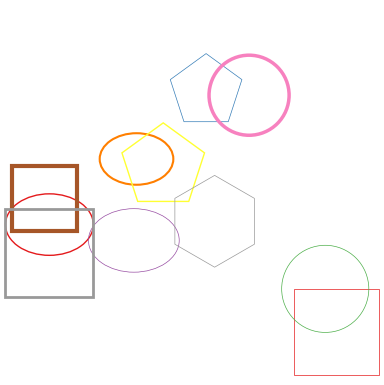[{"shape": "square", "thickness": 0.5, "radius": 0.55, "center": [0.873, 0.138]}, {"shape": "oval", "thickness": 1, "radius": 0.57, "center": [0.128, 0.417]}, {"shape": "pentagon", "thickness": 0.5, "radius": 0.49, "center": [0.535, 0.763]}, {"shape": "circle", "thickness": 0.5, "radius": 0.57, "center": [0.845, 0.25]}, {"shape": "oval", "thickness": 0.5, "radius": 0.59, "center": [0.348, 0.376]}, {"shape": "oval", "thickness": 1.5, "radius": 0.48, "center": [0.355, 0.587]}, {"shape": "pentagon", "thickness": 1, "radius": 0.56, "center": [0.424, 0.568]}, {"shape": "square", "thickness": 3, "radius": 0.42, "center": [0.116, 0.485]}, {"shape": "circle", "thickness": 2.5, "radius": 0.52, "center": [0.647, 0.753]}, {"shape": "hexagon", "thickness": 0.5, "radius": 0.6, "center": [0.557, 0.425]}, {"shape": "square", "thickness": 2, "radius": 0.57, "center": [0.128, 0.343]}]